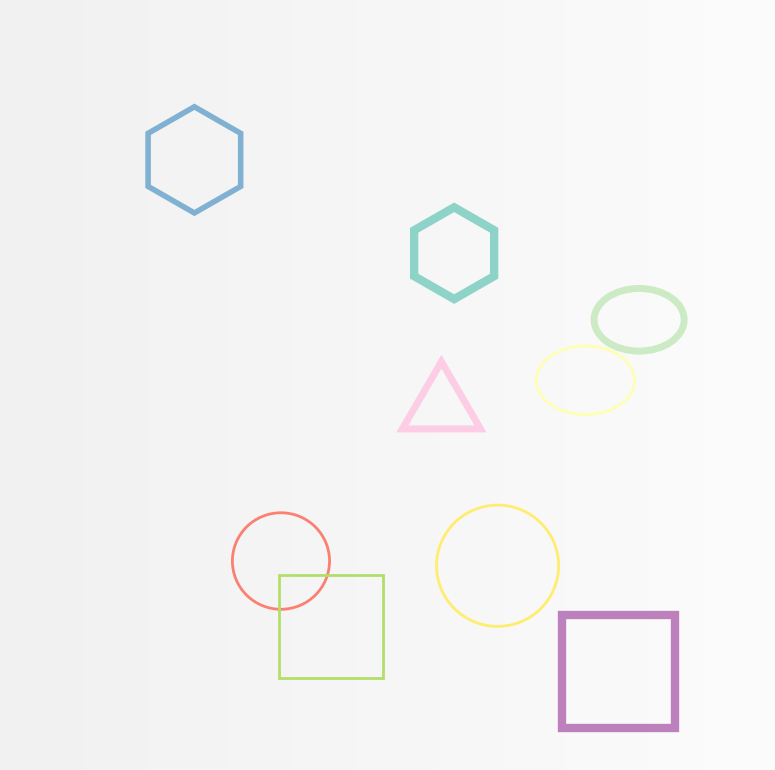[{"shape": "hexagon", "thickness": 3, "radius": 0.3, "center": [0.586, 0.671]}, {"shape": "oval", "thickness": 1, "radius": 0.32, "center": [0.755, 0.506]}, {"shape": "circle", "thickness": 1, "radius": 0.31, "center": [0.363, 0.271]}, {"shape": "hexagon", "thickness": 2, "radius": 0.34, "center": [0.251, 0.792]}, {"shape": "square", "thickness": 1, "radius": 0.33, "center": [0.427, 0.187]}, {"shape": "triangle", "thickness": 2.5, "radius": 0.29, "center": [0.57, 0.472]}, {"shape": "square", "thickness": 3, "radius": 0.37, "center": [0.798, 0.128]}, {"shape": "oval", "thickness": 2.5, "radius": 0.29, "center": [0.825, 0.585]}, {"shape": "circle", "thickness": 1, "radius": 0.39, "center": [0.642, 0.265]}]